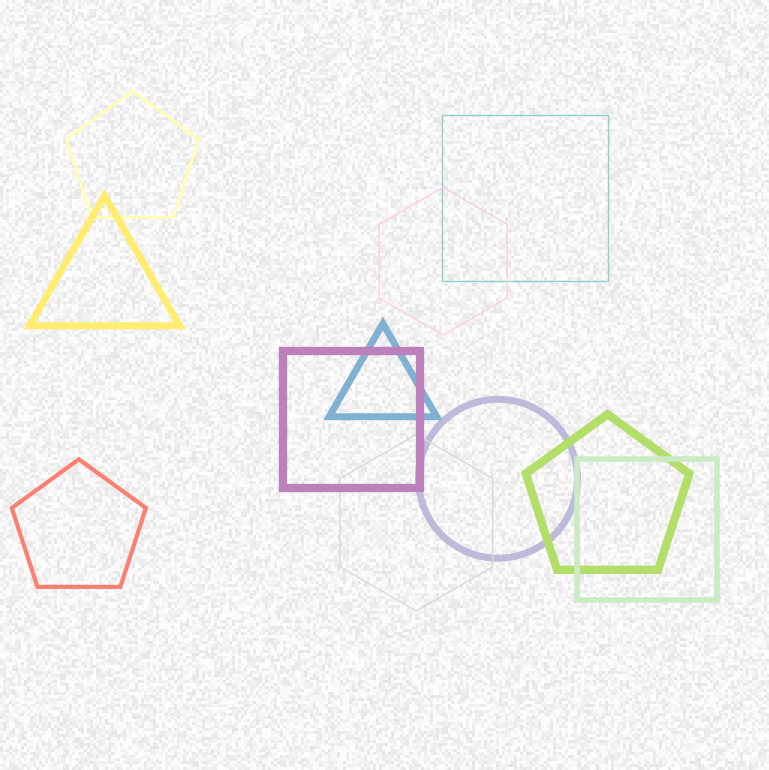[{"shape": "square", "thickness": 0.5, "radius": 0.54, "center": [0.682, 0.742]}, {"shape": "pentagon", "thickness": 1, "radius": 0.45, "center": [0.172, 0.791]}, {"shape": "circle", "thickness": 2.5, "radius": 0.52, "center": [0.647, 0.378]}, {"shape": "pentagon", "thickness": 1.5, "radius": 0.46, "center": [0.102, 0.312]}, {"shape": "triangle", "thickness": 2.5, "radius": 0.4, "center": [0.497, 0.499]}, {"shape": "pentagon", "thickness": 3, "radius": 0.56, "center": [0.789, 0.35]}, {"shape": "hexagon", "thickness": 0.5, "radius": 0.48, "center": [0.575, 0.661]}, {"shape": "hexagon", "thickness": 0.5, "radius": 0.57, "center": [0.541, 0.321]}, {"shape": "square", "thickness": 3, "radius": 0.44, "center": [0.457, 0.455]}, {"shape": "square", "thickness": 2, "radius": 0.46, "center": [0.84, 0.312]}, {"shape": "triangle", "thickness": 2.5, "radius": 0.56, "center": [0.136, 0.633]}]